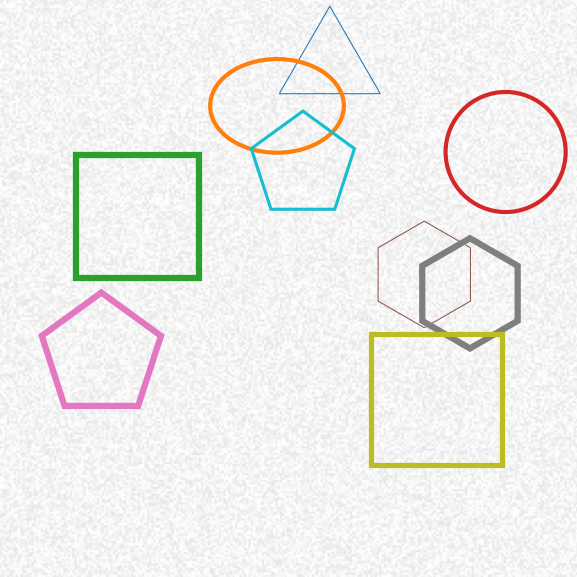[{"shape": "triangle", "thickness": 0.5, "radius": 0.5, "center": [0.571, 0.887]}, {"shape": "oval", "thickness": 2, "radius": 0.58, "center": [0.48, 0.816]}, {"shape": "square", "thickness": 3, "radius": 0.53, "center": [0.239, 0.624]}, {"shape": "circle", "thickness": 2, "radius": 0.52, "center": [0.876, 0.736]}, {"shape": "hexagon", "thickness": 0.5, "radius": 0.46, "center": [0.735, 0.524]}, {"shape": "pentagon", "thickness": 3, "radius": 0.54, "center": [0.176, 0.384]}, {"shape": "hexagon", "thickness": 3, "radius": 0.48, "center": [0.814, 0.491]}, {"shape": "square", "thickness": 2.5, "radius": 0.57, "center": [0.756, 0.307]}, {"shape": "pentagon", "thickness": 1.5, "radius": 0.47, "center": [0.524, 0.713]}]